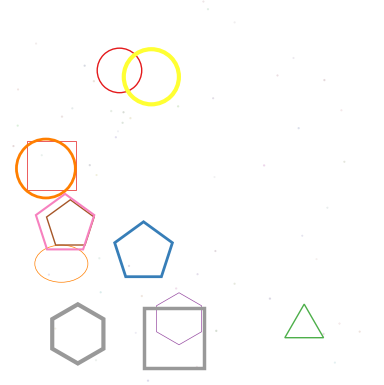[{"shape": "square", "thickness": 0.5, "radius": 0.32, "center": [0.134, 0.57]}, {"shape": "circle", "thickness": 1, "radius": 0.29, "center": [0.31, 0.817]}, {"shape": "pentagon", "thickness": 2, "radius": 0.39, "center": [0.373, 0.345]}, {"shape": "triangle", "thickness": 1, "radius": 0.29, "center": [0.79, 0.152]}, {"shape": "hexagon", "thickness": 0.5, "radius": 0.34, "center": [0.465, 0.172]}, {"shape": "oval", "thickness": 0.5, "radius": 0.34, "center": [0.159, 0.315]}, {"shape": "circle", "thickness": 2, "radius": 0.38, "center": [0.119, 0.562]}, {"shape": "circle", "thickness": 3, "radius": 0.36, "center": [0.393, 0.801]}, {"shape": "pentagon", "thickness": 1, "radius": 0.32, "center": [0.183, 0.416]}, {"shape": "pentagon", "thickness": 1.5, "radius": 0.4, "center": [0.169, 0.417]}, {"shape": "hexagon", "thickness": 3, "radius": 0.38, "center": [0.202, 0.133]}, {"shape": "square", "thickness": 2.5, "radius": 0.39, "center": [0.452, 0.122]}]